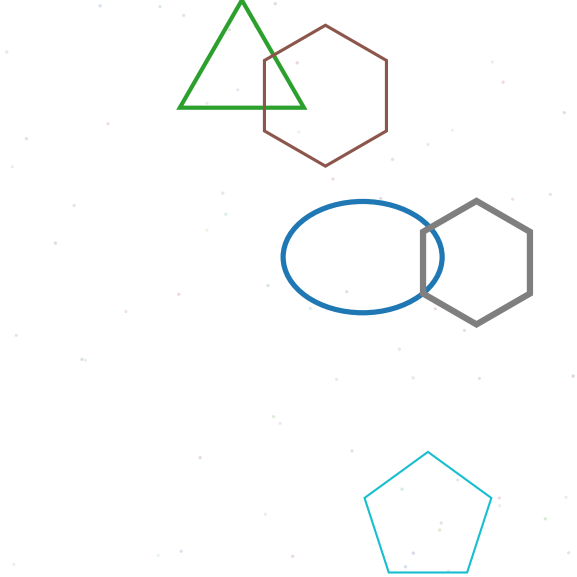[{"shape": "oval", "thickness": 2.5, "radius": 0.69, "center": [0.628, 0.554]}, {"shape": "triangle", "thickness": 2, "radius": 0.62, "center": [0.419, 0.875]}, {"shape": "hexagon", "thickness": 1.5, "radius": 0.61, "center": [0.564, 0.833]}, {"shape": "hexagon", "thickness": 3, "radius": 0.53, "center": [0.825, 0.544]}, {"shape": "pentagon", "thickness": 1, "radius": 0.58, "center": [0.741, 0.101]}]